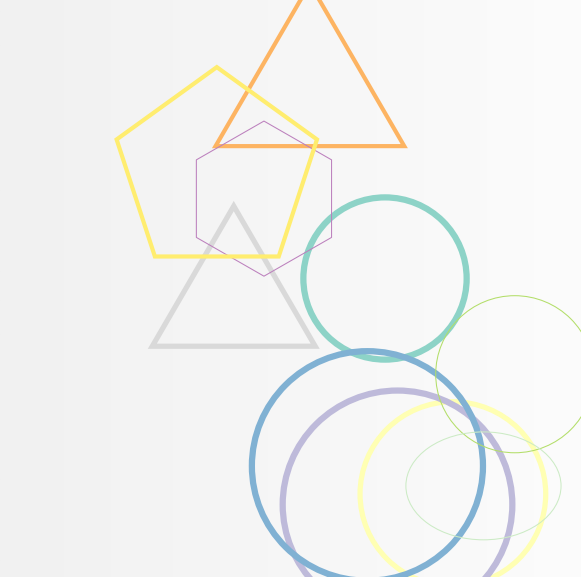[{"shape": "circle", "thickness": 3, "radius": 0.7, "center": [0.662, 0.517]}, {"shape": "circle", "thickness": 2.5, "radius": 0.8, "center": [0.779, 0.144]}, {"shape": "circle", "thickness": 3, "radius": 0.99, "center": [0.684, 0.125]}, {"shape": "circle", "thickness": 3, "radius": 0.99, "center": [0.632, 0.192]}, {"shape": "triangle", "thickness": 2, "radius": 0.94, "center": [0.533, 0.84]}, {"shape": "circle", "thickness": 0.5, "radius": 0.68, "center": [0.886, 0.351]}, {"shape": "triangle", "thickness": 2.5, "radius": 0.81, "center": [0.402, 0.481]}, {"shape": "hexagon", "thickness": 0.5, "radius": 0.67, "center": [0.454, 0.655]}, {"shape": "oval", "thickness": 0.5, "radius": 0.67, "center": [0.832, 0.158]}, {"shape": "pentagon", "thickness": 2, "radius": 0.91, "center": [0.373, 0.702]}]